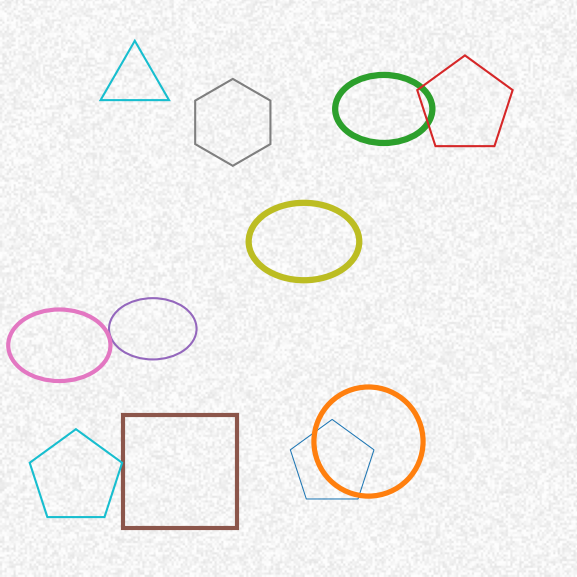[{"shape": "pentagon", "thickness": 0.5, "radius": 0.38, "center": [0.575, 0.197]}, {"shape": "circle", "thickness": 2.5, "radius": 0.47, "center": [0.638, 0.235]}, {"shape": "oval", "thickness": 3, "radius": 0.42, "center": [0.665, 0.81]}, {"shape": "pentagon", "thickness": 1, "radius": 0.43, "center": [0.805, 0.816]}, {"shape": "oval", "thickness": 1, "radius": 0.38, "center": [0.265, 0.43]}, {"shape": "square", "thickness": 2, "radius": 0.49, "center": [0.312, 0.183]}, {"shape": "oval", "thickness": 2, "radius": 0.44, "center": [0.103, 0.401]}, {"shape": "hexagon", "thickness": 1, "radius": 0.38, "center": [0.403, 0.787]}, {"shape": "oval", "thickness": 3, "radius": 0.48, "center": [0.526, 0.581]}, {"shape": "pentagon", "thickness": 1, "radius": 0.42, "center": [0.131, 0.172]}, {"shape": "triangle", "thickness": 1, "radius": 0.34, "center": [0.233, 0.86]}]